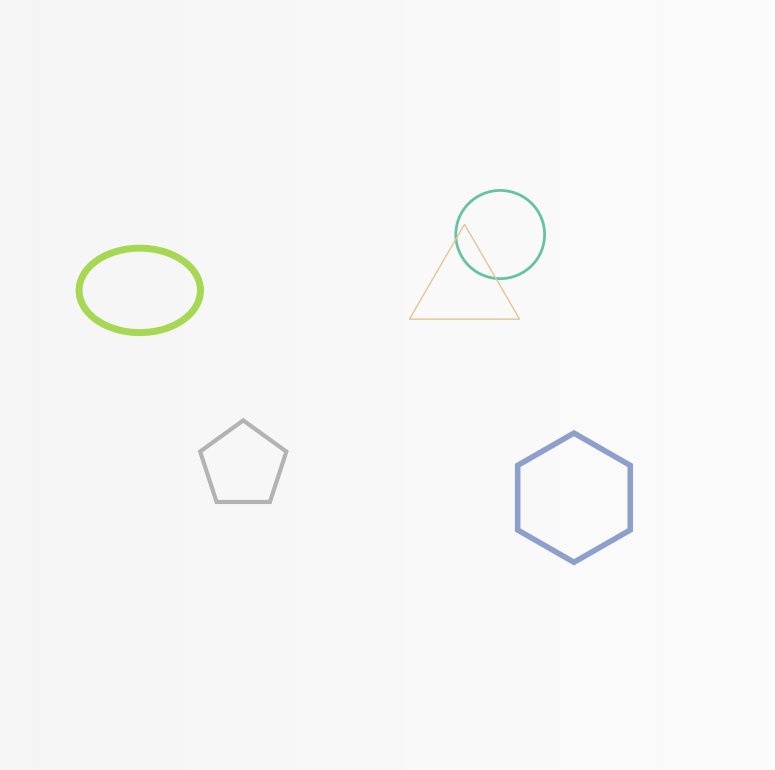[{"shape": "circle", "thickness": 1, "radius": 0.29, "center": [0.645, 0.695]}, {"shape": "hexagon", "thickness": 2, "radius": 0.42, "center": [0.741, 0.354]}, {"shape": "oval", "thickness": 2.5, "radius": 0.39, "center": [0.18, 0.623]}, {"shape": "triangle", "thickness": 0.5, "radius": 0.41, "center": [0.599, 0.627]}, {"shape": "pentagon", "thickness": 1.5, "radius": 0.29, "center": [0.314, 0.395]}]